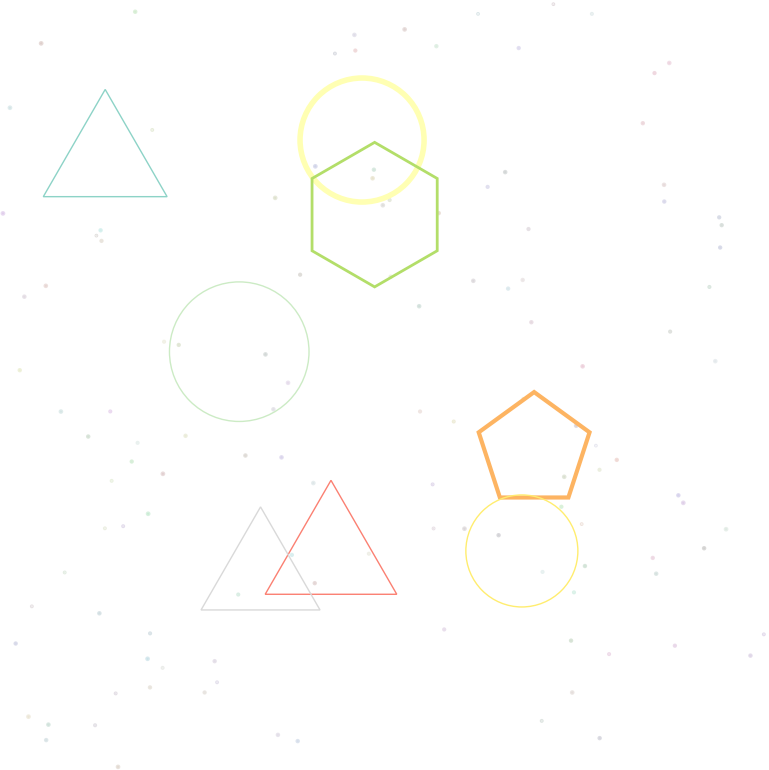[{"shape": "triangle", "thickness": 0.5, "radius": 0.46, "center": [0.137, 0.791]}, {"shape": "circle", "thickness": 2, "radius": 0.4, "center": [0.47, 0.818]}, {"shape": "triangle", "thickness": 0.5, "radius": 0.49, "center": [0.43, 0.278]}, {"shape": "pentagon", "thickness": 1.5, "radius": 0.38, "center": [0.694, 0.415]}, {"shape": "hexagon", "thickness": 1, "radius": 0.47, "center": [0.487, 0.721]}, {"shape": "triangle", "thickness": 0.5, "radius": 0.45, "center": [0.338, 0.252]}, {"shape": "circle", "thickness": 0.5, "radius": 0.45, "center": [0.311, 0.543]}, {"shape": "circle", "thickness": 0.5, "radius": 0.36, "center": [0.678, 0.284]}]